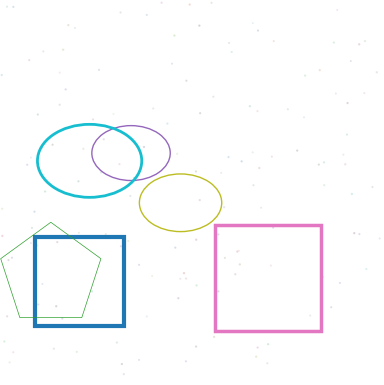[{"shape": "square", "thickness": 3, "radius": 0.58, "center": [0.206, 0.269]}, {"shape": "pentagon", "thickness": 0.5, "radius": 0.68, "center": [0.132, 0.286]}, {"shape": "oval", "thickness": 1, "radius": 0.51, "center": [0.34, 0.602]}, {"shape": "square", "thickness": 2.5, "radius": 0.69, "center": [0.697, 0.278]}, {"shape": "oval", "thickness": 1, "radius": 0.53, "center": [0.469, 0.473]}, {"shape": "oval", "thickness": 2, "radius": 0.68, "center": [0.233, 0.582]}]